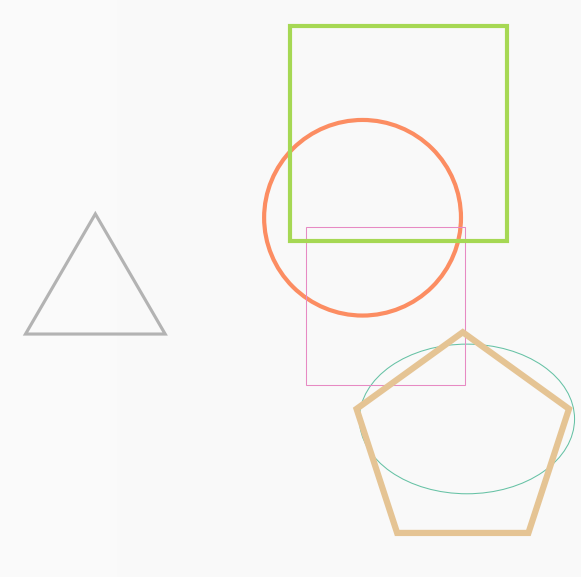[{"shape": "oval", "thickness": 0.5, "radius": 0.93, "center": [0.803, 0.274]}, {"shape": "circle", "thickness": 2, "radius": 0.85, "center": [0.624, 0.622]}, {"shape": "square", "thickness": 0.5, "radius": 0.68, "center": [0.663, 0.47]}, {"shape": "square", "thickness": 2, "radius": 0.93, "center": [0.686, 0.768]}, {"shape": "pentagon", "thickness": 3, "radius": 0.96, "center": [0.796, 0.232]}, {"shape": "triangle", "thickness": 1.5, "radius": 0.69, "center": [0.164, 0.49]}]